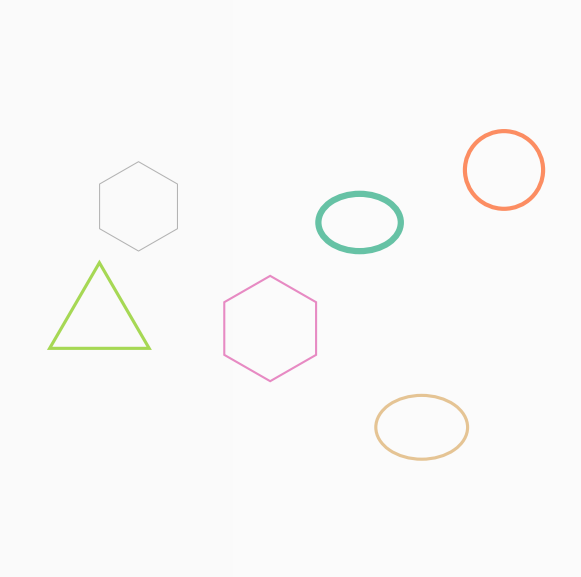[{"shape": "oval", "thickness": 3, "radius": 0.35, "center": [0.619, 0.614]}, {"shape": "circle", "thickness": 2, "radius": 0.34, "center": [0.867, 0.705]}, {"shape": "hexagon", "thickness": 1, "radius": 0.46, "center": [0.465, 0.43]}, {"shape": "triangle", "thickness": 1.5, "radius": 0.49, "center": [0.171, 0.445]}, {"shape": "oval", "thickness": 1.5, "radius": 0.39, "center": [0.726, 0.259]}, {"shape": "hexagon", "thickness": 0.5, "radius": 0.39, "center": [0.238, 0.642]}]